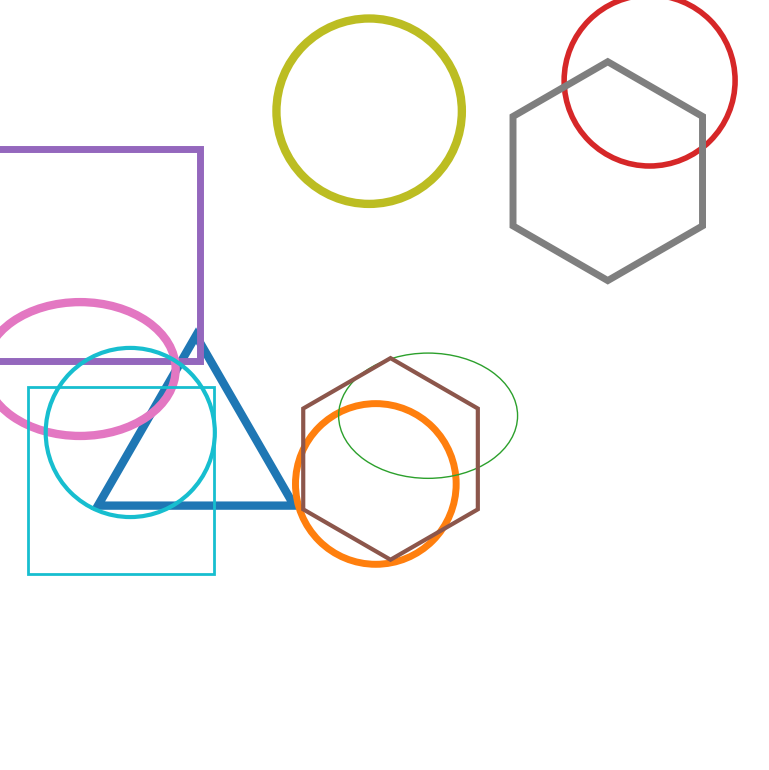[{"shape": "triangle", "thickness": 3, "radius": 0.74, "center": [0.255, 0.417]}, {"shape": "circle", "thickness": 2.5, "radius": 0.52, "center": [0.488, 0.371]}, {"shape": "oval", "thickness": 0.5, "radius": 0.58, "center": [0.556, 0.46]}, {"shape": "circle", "thickness": 2, "radius": 0.56, "center": [0.844, 0.895]}, {"shape": "square", "thickness": 2.5, "radius": 0.69, "center": [0.121, 0.669]}, {"shape": "hexagon", "thickness": 1.5, "radius": 0.65, "center": [0.507, 0.404]}, {"shape": "oval", "thickness": 3, "radius": 0.62, "center": [0.104, 0.521]}, {"shape": "hexagon", "thickness": 2.5, "radius": 0.71, "center": [0.789, 0.778]}, {"shape": "circle", "thickness": 3, "radius": 0.6, "center": [0.479, 0.856]}, {"shape": "circle", "thickness": 1.5, "radius": 0.55, "center": [0.169, 0.438]}, {"shape": "square", "thickness": 1, "radius": 0.61, "center": [0.157, 0.376]}]